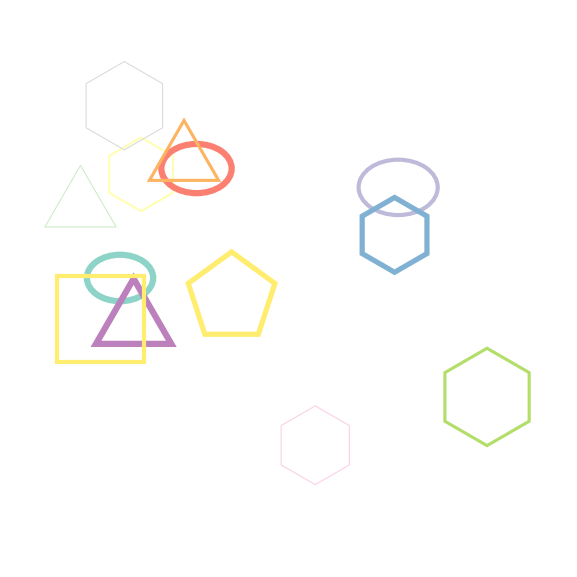[{"shape": "oval", "thickness": 3, "radius": 0.29, "center": [0.208, 0.518]}, {"shape": "hexagon", "thickness": 1, "radius": 0.32, "center": [0.244, 0.697]}, {"shape": "oval", "thickness": 2, "radius": 0.34, "center": [0.689, 0.675]}, {"shape": "oval", "thickness": 3, "radius": 0.3, "center": [0.34, 0.707]}, {"shape": "hexagon", "thickness": 2.5, "radius": 0.32, "center": [0.683, 0.592]}, {"shape": "triangle", "thickness": 1.5, "radius": 0.35, "center": [0.319, 0.721]}, {"shape": "hexagon", "thickness": 1.5, "radius": 0.42, "center": [0.843, 0.312]}, {"shape": "hexagon", "thickness": 0.5, "radius": 0.34, "center": [0.546, 0.228]}, {"shape": "hexagon", "thickness": 0.5, "radius": 0.38, "center": [0.215, 0.816]}, {"shape": "triangle", "thickness": 3, "radius": 0.38, "center": [0.231, 0.441]}, {"shape": "triangle", "thickness": 0.5, "radius": 0.36, "center": [0.139, 0.642]}, {"shape": "square", "thickness": 2, "radius": 0.38, "center": [0.174, 0.447]}, {"shape": "pentagon", "thickness": 2.5, "radius": 0.39, "center": [0.401, 0.484]}]